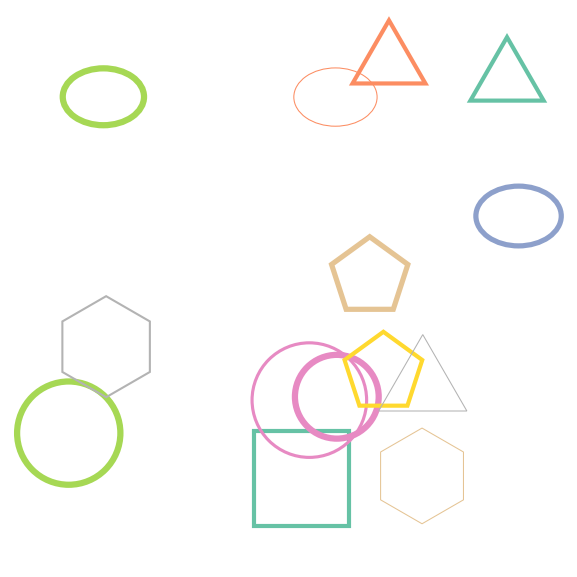[{"shape": "square", "thickness": 2, "radius": 0.41, "center": [0.523, 0.171]}, {"shape": "triangle", "thickness": 2, "radius": 0.37, "center": [0.878, 0.862]}, {"shape": "triangle", "thickness": 2, "radius": 0.36, "center": [0.674, 0.891]}, {"shape": "oval", "thickness": 0.5, "radius": 0.36, "center": [0.581, 0.831]}, {"shape": "oval", "thickness": 2.5, "radius": 0.37, "center": [0.898, 0.625]}, {"shape": "circle", "thickness": 3, "radius": 0.36, "center": [0.583, 0.312]}, {"shape": "circle", "thickness": 1.5, "radius": 0.5, "center": [0.536, 0.306]}, {"shape": "circle", "thickness": 3, "radius": 0.45, "center": [0.119, 0.249]}, {"shape": "oval", "thickness": 3, "radius": 0.35, "center": [0.179, 0.832]}, {"shape": "pentagon", "thickness": 2, "radius": 0.35, "center": [0.664, 0.354]}, {"shape": "hexagon", "thickness": 0.5, "radius": 0.41, "center": [0.731, 0.175]}, {"shape": "pentagon", "thickness": 2.5, "radius": 0.35, "center": [0.64, 0.52]}, {"shape": "hexagon", "thickness": 1, "radius": 0.44, "center": [0.184, 0.399]}, {"shape": "triangle", "thickness": 0.5, "radius": 0.44, "center": [0.732, 0.332]}]